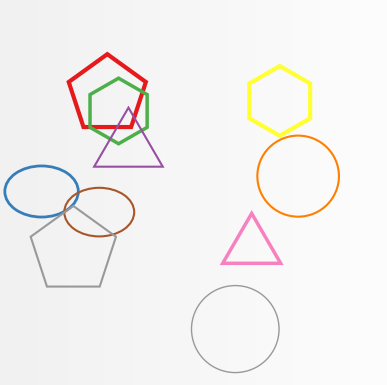[{"shape": "pentagon", "thickness": 3, "radius": 0.52, "center": [0.277, 0.755]}, {"shape": "oval", "thickness": 2, "radius": 0.47, "center": [0.107, 0.503]}, {"shape": "hexagon", "thickness": 2.5, "radius": 0.43, "center": [0.306, 0.712]}, {"shape": "triangle", "thickness": 1.5, "radius": 0.51, "center": [0.331, 0.618]}, {"shape": "circle", "thickness": 1.5, "radius": 0.53, "center": [0.769, 0.542]}, {"shape": "hexagon", "thickness": 3, "radius": 0.45, "center": [0.722, 0.738]}, {"shape": "oval", "thickness": 1.5, "radius": 0.45, "center": [0.256, 0.449]}, {"shape": "triangle", "thickness": 2.5, "radius": 0.43, "center": [0.65, 0.359]}, {"shape": "circle", "thickness": 1, "radius": 0.56, "center": [0.607, 0.145]}, {"shape": "pentagon", "thickness": 1.5, "radius": 0.58, "center": [0.189, 0.349]}]